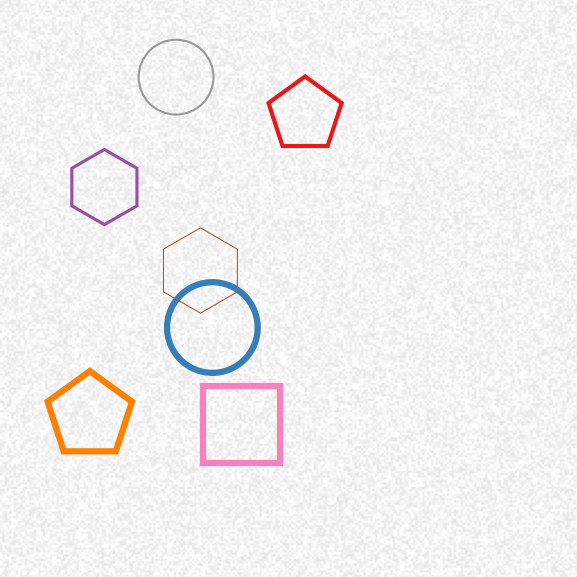[{"shape": "pentagon", "thickness": 2, "radius": 0.33, "center": [0.528, 0.8]}, {"shape": "circle", "thickness": 3, "radius": 0.39, "center": [0.368, 0.432]}, {"shape": "hexagon", "thickness": 1.5, "radius": 0.33, "center": [0.181, 0.675]}, {"shape": "pentagon", "thickness": 3, "radius": 0.38, "center": [0.155, 0.28]}, {"shape": "hexagon", "thickness": 0.5, "radius": 0.37, "center": [0.347, 0.531]}, {"shape": "square", "thickness": 3, "radius": 0.33, "center": [0.419, 0.265]}, {"shape": "circle", "thickness": 1, "radius": 0.32, "center": [0.305, 0.866]}]